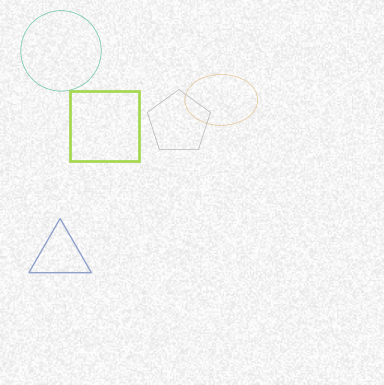[{"shape": "circle", "thickness": 0.5, "radius": 0.52, "center": [0.158, 0.868]}, {"shape": "triangle", "thickness": 1, "radius": 0.47, "center": [0.156, 0.339]}, {"shape": "square", "thickness": 2, "radius": 0.45, "center": [0.271, 0.673]}, {"shape": "oval", "thickness": 0.5, "radius": 0.47, "center": [0.575, 0.741]}, {"shape": "pentagon", "thickness": 0.5, "radius": 0.43, "center": [0.465, 0.681]}]